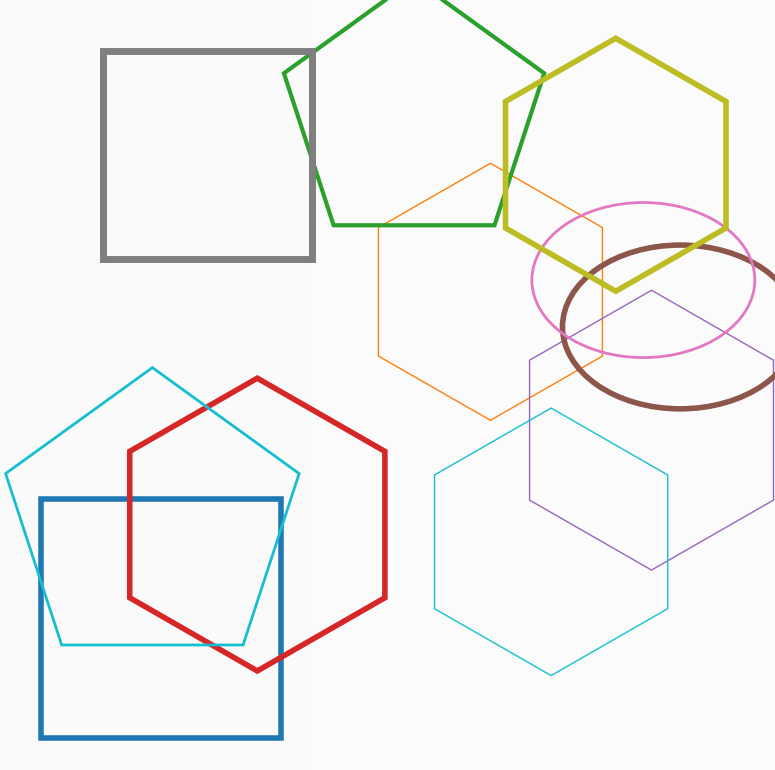[{"shape": "square", "thickness": 2, "radius": 0.78, "center": [0.208, 0.197]}, {"shape": "hexagon", "thickness": 0.5, "radius": 0.83, "center": [0.633, 0.621]}, {"shape": "pentagon", "thickness": 1.5, "radius": 0.88, "center": [0.534, 0.85]}, {"shape": "hexagon", "thickness": 2, "radius": 0.95, "center": [0.332, 0.319]}, {"shape": "hexagon", "thickness": 0.5, "radius": 0.91, "center": [0.841, 0.441]}, {"shape": "oval", "thickness": 2, "radius": 0.76, "center": [0.878, 0.575]}, {"shape": "oval", "thickness": 1, "radius": 0.72, "center": [0.83, 0.636]}, {"shape": "square", "thickness": 2.5, "radius": 0.67, "center": [0.267, 0.799]}, {"shape": "hexagon", "thickness": 2, "radius": 0.82, "center": [0.795, 0.786]}, {"shape": "pentagon", "thickness": 1, "radius": 1.0, "center": [0.197, 0.323]}, {"shape": "hexagon", "thickness": 0.5, "radius": 0.87, "center": [0.711, 0.296]}]